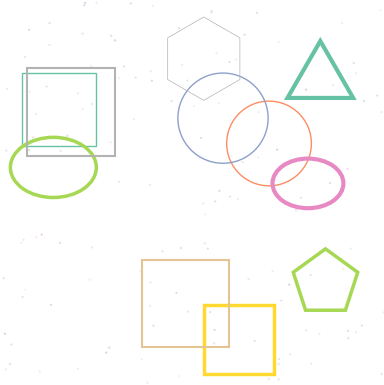[{"shape": "triangle", "thickness": 3, "radius": 0.49, "center": [0.832, 0.795]}, {"shape": "square", "thickness": 1, "radius": 0.48, "center": [0.153, 0.716]}, {"shape": "circle", "thickness": 1, "radius": 0.55, "center": [0.699, 0.627]}, {"shape": "circle", "thickness": 1, "radius": 0.59, "center": [0.579, 0.693]}, {"shape": "oval", "thickness": 3, "radius": 0.46, "center": [0.8, 0.524]}, {"shape": "oval", "thickness": 2.5, "radius": 0.56, "center": [0.139, 0.565]}, {"shape": "pentagon", "thickness": 2.5, "radius": 0.44, "center": [0.845, 0.265]}, {"shape": "square", "thickness": 2.5, "radius": 0.45, "center": [0.621, 0.119]}, {"shape": "square", "thickness": 1.5, "radius": 0.56, "center": [0.481, 0.213]}, {"shape": "hexagon", "thickness": 0.5, "radius": 0.54, "center": [0.529, 0.848]}, {"shape": "square", "thickness": 1.5, "radius": 0.57, "center": [0.185, 0.709]}]